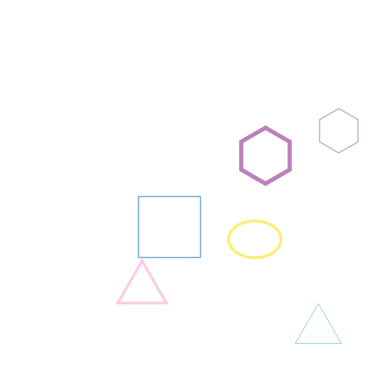[{"shape": "triangle", "thickness": 0.5, "radius": 0.35, "center": [0.827, 0.142]}, {"shape": "hexagon", "thickness": 1, "radius": 0.29, "center": [0.88, 0.66]}, {"shape": "square", "thickness": 1, "radius": 0.4, "center": [0.439, 0.412]}, {"shape": "triangle", "thickness": 2, "radius": 0.36, "center": [0.369, 0.249]}, {"shape": "hexagon", "thickness": 3, "radius": 0.36, "center": [0.69, 0.596]}, {"shape": "oval", "thickness": 2, "radius": 0.34, "center": [0.662, 0.378]}]